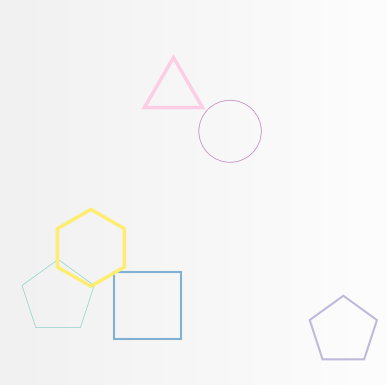[{"shape": "pentagon", "thickness": 0.5, "radius": 0.49, "center": [0.15, 0.228]}, {"shape": "pentagon", "thickness": 1.5, "radius": 0.46, "center": [0.886, 0.141]}, {"shape": "square", "thickness": 1.5, "radius": 0.43, "center": [0.382, 0.206]}, {"shape": "triangle", "thickness": 2.5, "radius": 0.43, "center": [0.448, 0.764]}, {"shape": "circle", "thickness": 0.5, "radius": 0.4, "center": [0.594, 0.659]}, {"shape": "hexagon", "thickness": 2.5, "radius": 0.5, "center": [0.235, 0.356]}]